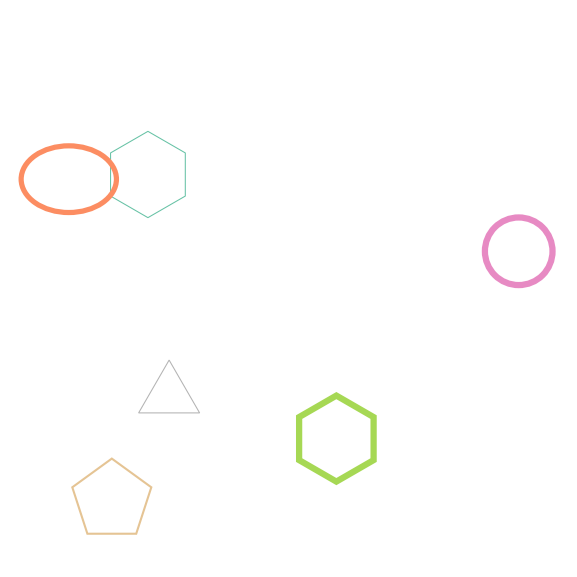[{"shape": "hexagon", "thickness": 0.5, "radius": 0.37, "center": [0.256, 0.697]}, {"shape": "oval", "thickness": 2.5, "radius": 0.41, "center": [0.119, 0.689]}, {"shape": "circle", "thickness": 3, "radius": 0.29, "center": [0.898, 0.564]}, {"shape": "hexagon", "thickness": 3, "radius": 0.37, "center": [0.582, 0.24]}, {"shape": "pentagon", "thickness": 1, "radius": 0.36, "center": [0.194, 0.133]}, {"shape": "triangle", "thickness": 0.5, "radius": 0.3, "center": [0.293, 0.315]}]